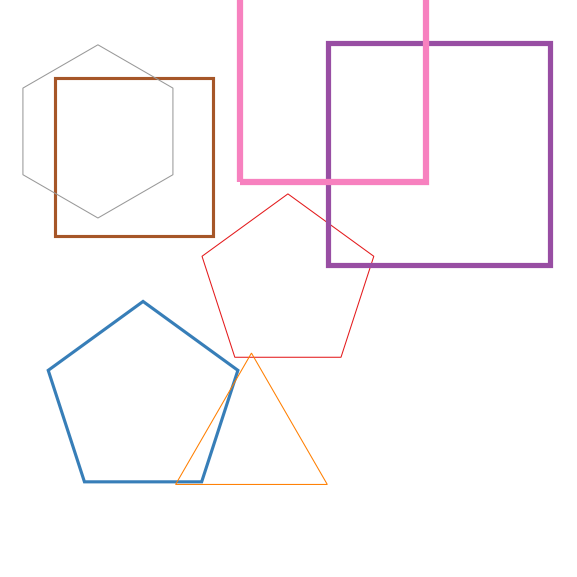[{"shape": "pentagon", "thickness": 0.5, "radius": 0.78, "center": [0.499, 0.507]}, {"shape": "pentagon", "thickness": 1.5, "radius": 0.86, "center": [0.248, 0.304]}, {"shape": "square", "thickness": 2.5, "radius": 0.96, "center": [0.761, 0.732]}, {"shape": "triangle", "thickness": 0.5, "radius": 0.76, "center": [0.435, 0.236]}, {"shape": "square", "thickness": 1.5, "radius": 0.68, "center": [0.232, 0.727]}, {"shape": "square", "thickness": 3, "radius": 0.8, "center": [0.576, 0.844]}, {"shape": "hexagon", "thickness": 0.5, "radius": 0.75, "center": [0.17, 0.772]}]